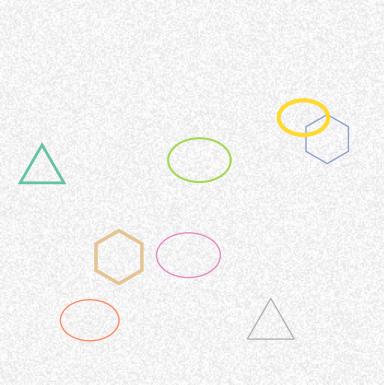[{"shape": "triangle", "thickness": 2, "radius": 0.33, "center": [0.109, 0.558]}, {"shape": "oval", "thickness": 1, "radius": 0.38, "center": [0.233, 0.168]}, {"shape": "hexagon", "thickness": 1, "radius": 0.32, "center": [0.85, 0.639]}, {"shape": "oval", "thickness": 1, "radius": 0.41, "center": [0.49, 0.337]}, {"shape": "oval", "thickness": 1.5, "radius": 0.41, "center": [0.518, 0.584]}, {"shape": "oval", "thickness": 3, "radius": 0.32, "center": [0.788, 0.694]}, {"shape": "hexagon", "thickness": 2.5, "radius": 0.34, "center": [0.309, 0.332]}, {"shape": "triangle", "thickness": 1, "radius": 0.35, "center": [0.703, 0.154]}]